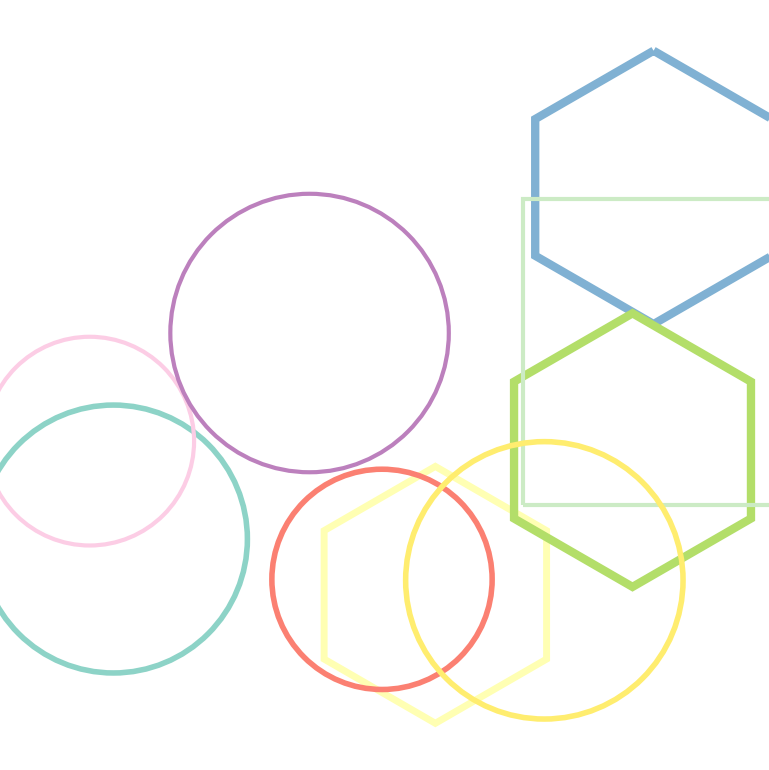[{"shape": "circle", "thickness": 2, "radius": 0.87, "center": [0.147, 0.3]}, {"shape": "hexagon", "thickness": 2.5, "radius": 0.83, "center": [0.565, 0.227]}, {"shape": "circle", "thickness": 2, "radius": 0.72, "center": [0.496, 0.248]}, {"shape": "hexagon", "thickness": 3, "radius": 0.89, "center": [0.849, 0.757]}, {"shape": "hexagon", "thickness": 3, "radius": 0.89, "center": [0.821, 0.415]}, {"shape": "circle", "thickness": 1.5, "radius": 0.68, "center": [0.117, 0.427]}, {"shape": "circle", "thickness": 1.5, "radius": 0.9, "center": [0.402, 0.568]}, {"shape": "square", "thickness": 1.5, "radius": 0.99, "center": [0.879, 0.542]}, {"shape": "circle", "thickness": 2, "radius": 0.9, "center": [0.707, 0.246]}]